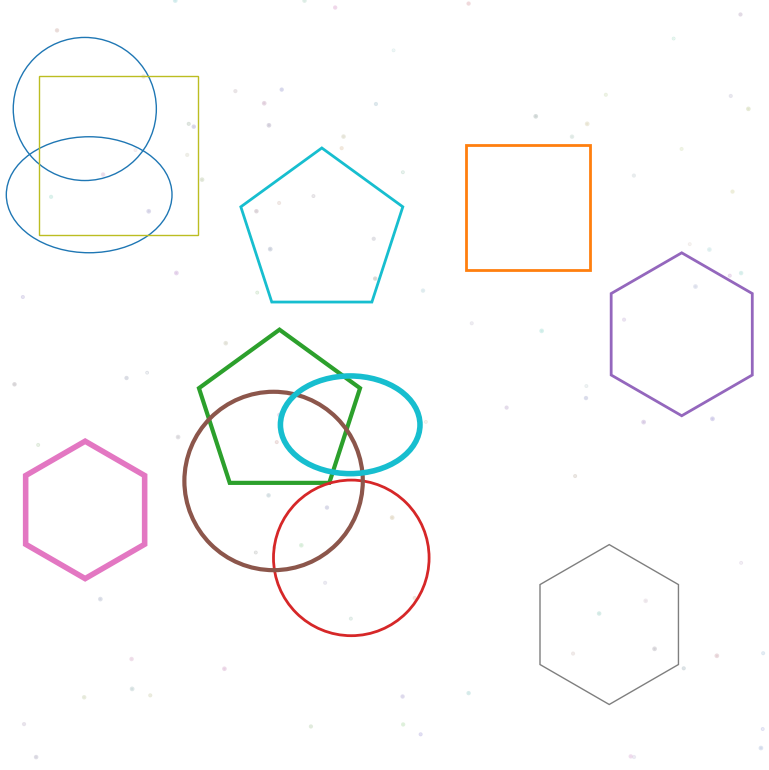[{"shape": "circle", "thickness": 0.5, "radius": 0.46, "center": [0.11, 0.858]}, {"shape": "oval", "thickness": 0.5, "radius": 0.54, "center": [0.116, 0.747]}, {"shape": "square", "thickness": 1, "radius": 0.4, "center": [0.685, 0.731]}, {"shape": "pentagon", "thickness": 1.5, "radius": 0.55, "center": [0.363, 0.462]}, {"shape": "circle", "thickness": 1, "radius": 0.51, "center": [0.456, 0.275]}, {"shape": "hexagon", "thickness": 1, "radius": 0.53, "center": [0.885, 0.566]}, {"shape": "circle", "thickness": 1.5, "radius": 0.58, "center": [0.355, 0.375]}, {"shape": "hexagon", "thickness": 2, "radius": 0.45, "center": [0.111, 0.338]}, {"shape": "hexagon", "thickness": 0.5, "radius": 0.52, "center": [0.791, 0.189]}, {"shape": "square", "thickness": 0.5, "radius": 0.52, "center": [0.154, 0.798]}, {"shape": "oval", "thickness": 2, "radius": 0.45, "center": [0.455, 0.448]}, {"shape": "pentagon", "thickness": 1, "radius": 0.55, "center": [0.418, 0.697]}]